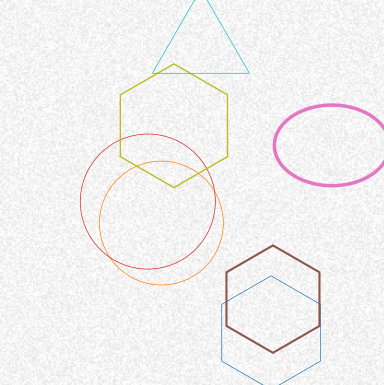[{"shape": "hexagon", "thickness": 0.5, "radius": 0.74, "center": [0.704, 0.136]}, {"shape": "circle", "thickness": 0.5, "radius": 0.8, "center": [0.419, 0.421]}, {"shape": "circle", "thickness": 0.5, "radius": 0.88, "center": [0.384, 0.476]}, {"shape": "hexagon", "thickness": 1.5, "radius": 0.7, "center": [0.709, 0.223]}, {"shape": "oval", "thickness": 2.5, "radius": 0.75, "center": [0.862, 0.622]}, {"shape": "hexagon", "thickness": 1, "radius": 0.8, "center": [0.452, 0.673]}, {"shape": "triangle", "thickness": 0.5, "radius": 0.73, "center": [0.522, 0.882]}]